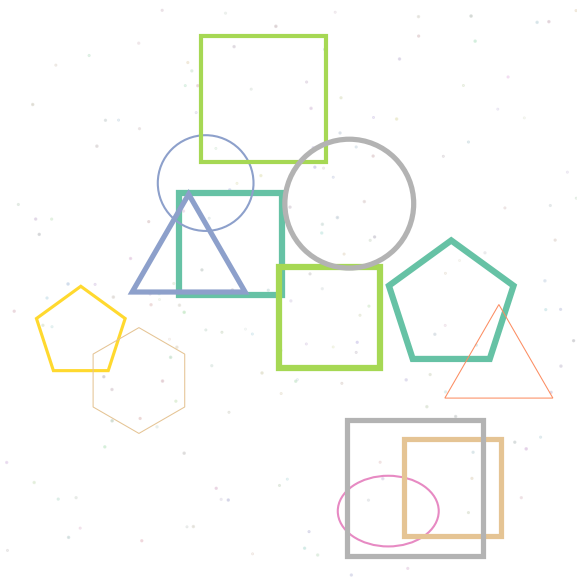[{"shape": "pentagon", "thickness": 3, "radius": 0.57, "center": [0.781, 0.469]}, {"shape": "square", "thickness": 3, "radius": 0.44, "center": [0.399, 0.577]}, {"shape": "triangle", "thickness": 0.5, "radius": 0.54, "center": [0.864, 0.364]}, {"shape": "triangle", "thickness": 2.5, "radius": 0.56, "center": [0.327, 0.55]}, {"shape": "circle", "thickness": 1, "radius": 0.41, "center": [0.356, 0.682]}, {"shape": "oval", "thickness": 1, "radius": 0.44, "center": [0.672, 0.114]}, {"shape": "square", "thickness": 2, "radius": 0.54, "center": [0.456, 0.828]}, {"shape": "square", "thickness": 3, "radius": 0.44, "center": [0.57, 0.449]}, {"shape": "pentagon", "thickness": 1.5, "radius": 0.4, "center": [0.14, 0.423]}, {"shape": "square", "thickness": 2.5, "radius": 0.42, "center": [0.784, 0.155]}, {"shape": "hexagon", "thickness": 0.5, "radius": 0.46, "center": [0.241, 0.34]}, {"shape": "circle", "thickness": 2.5, "radius": 0.56, "center": [0.605, 0.647]}, {"shape": "square", "thickness": 2.5, "radius": 0.59, "center": [0.718, 0.154]}]